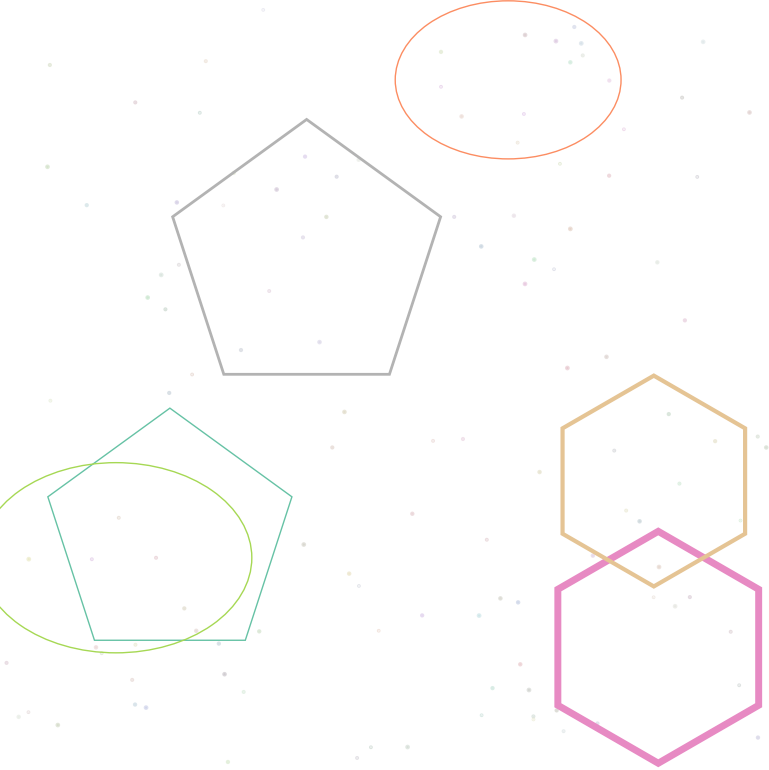[{"shape": "pentagon", "thickness": 0.5, "radius": 0.83, "center": [0.221, 0.303]}, {"shape": "oval", "thickness": 0.5, "radius": 0.73, "center": [0.66, 0.896]}, {"shape": "hexagon", "thickness": 2.5, "radius": 0.75, "center": [0.855, 0.159]}, {"shape": "oval", "thickness": 0.5, "radius": 0.88, "center": [0.151, 0.276]}, {"shape": "hexagon", "thickness": 1.5, "radius": 0.68, "center": [0.849, 0.375]}, {"shape": "pentagon", "thickness": 1, "radius": 0.91, "center": [0.398, 0.662]}]